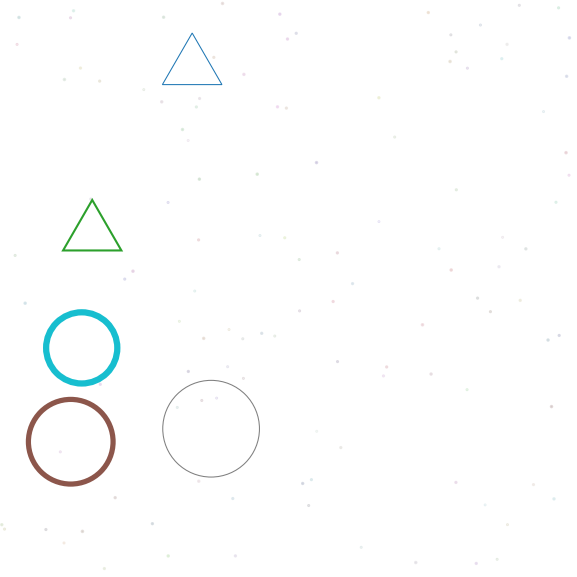[{"shape": "triangle", "thickness": 0.5, "radius": 0.3, "center": [0.333, 0.882]}, {"shape": "triangle", "thickness": 1, "radius": 0.29, "center": [0.16, 0.595]}, {"shape": "circle", "thickness": 2.5, "radius": 0.37, "center": [0.122, 0.234]}, {"shape": "circle", "thickness": 0.5, "radius": 0.42, "center": [0.366, 0.257]}, {"shape": "circle", "thickness": 3, "radius": 0.31, "center": [0.142, 0.397]}]